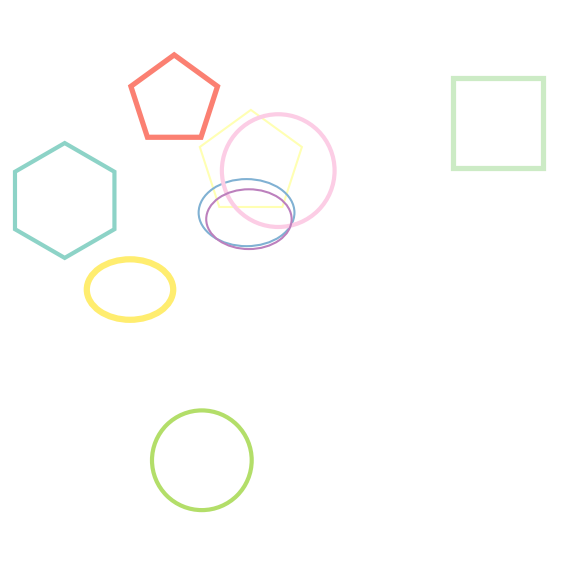[{"shape": "hexagon", "thickness": 2, "radius": 0.5, "center": [0.112, 0.652]}, {"shape": "pentagon", "thickness": 1, "radius": 0.46, "center": [0.434, 0.716]}, {"shape": "pentagon", "thickness": 2.5, "radius": 0.39, "center": [0.302, 0.825]}, {"shape": "oval", "thickness": 1, "radius": 0.41, "center": [0.427, 0.631]}, {"shape": "circle", "thickness": 2, "radius": 0.43, "center": [0.35, 0.202]}, {"shape": "circle", "thickness": 2, "radius": 0.49, "center": [0.482, 0.704]}, {"shape": "oval", "thickness": 1, "radius": 0.37, "center": [0.431, 0.62]}, {"shape": "square", "thickness": 2.5, "radius": 0.39, "center": [0.862, 0.787]}, {"shape": "oval", "thickness": 3, "radius": 0.37, "center": [0.225, 0.498]}]